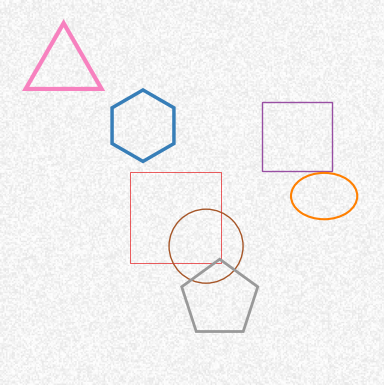[{"shape": "square", "thickness": 0.5, "radius": 0.59, "center": [0.456, 0.434]}, {"shape": "hexagon", "thickness": 2.5, "radius": 0.46, "center": [0.371, 0.674]}, {"shape": "square", "thickness": 1, "radius": 0.45, "center": [0.772, 0.646]}, {"shape": "oval", "thickness": 1.5, "radius": 0.43, "center": [0.842, 0.491]}, {"shape": "circle", "thickness": 1, "radius": 0.48, "center": [0.535, 0.361]}, {"shape": "triangle", "thickness": 3, "radius": 0.57, "center": [0.165, 0.826]}, {"shape": "pentagon", "thickness": 2, "radius": 0.52, "center": [0.571, 0.223]}]